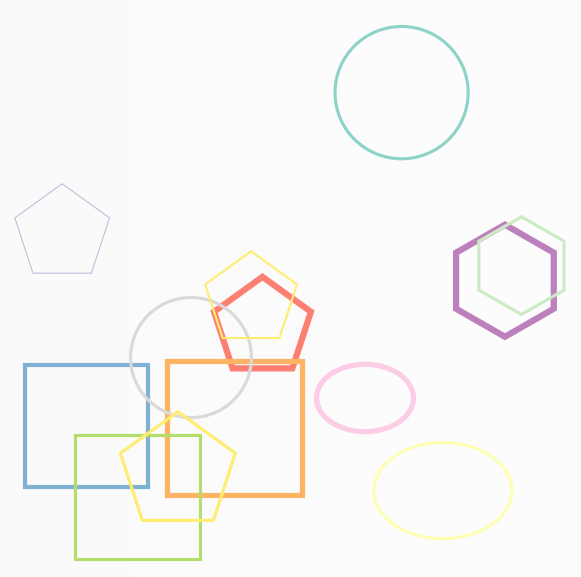[{"shape": "circle", "thickness": 1.5, "radius": 0.57, "center": [0.691, 0.839]}, {"shape": "oval", "thickness": 1.5, "radius": 0.59, "center": [0.762, 0.15]}, {"shape": "pentagon", "thickness": 0.5, "radius": 0.43, "center": [0.107, 0.595]}, {"shape": "pentagon", "thickness": 3, "radius": 0.44, "center": [0.452, 0.432]}, {"shape": "square", "thickness": 2, "radius": 0.53, "center": [0.148, 0.261]}, {"shape": "square", "thickness": 2.5, "radius": 0.58, "center": [0.403, 0.258]}, {"shape": "square", "thickness": 1.5, "radius": 0.54, "center": [0.236, 0.139]}, {"shape": "oval", "thickness": 2.5, "radius": 0.42, "center": [0.628, 0.31]}, {"shape": "circle", "thickness": 1.5, "radius": 0.52, "center": [0.329, 0.38]}, {"shape": "hexagon", "thickness": 3, "radius": 0.49, "center": [0.869, 0.513]}, {"shape": "hexagon", "thickness": 1.5, "radius": 0.42, "center": [0.897, 0.539]}, {"shape": "pentagon", "thickness": 1.5, "radius": 0.52, "center": [0.306, 0.182]}, {"shape": "pentagon", "thickness": 1, "radius": 0.42, "center": [0.432, 0.481]}]